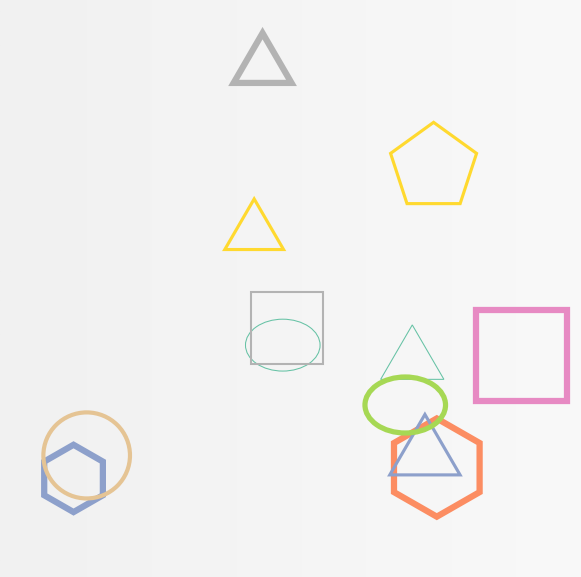[{"shape": "triangle", "thickness": 0.5, "radius": 0.31, "center": [0.709, 0.374]}, {"shape": "oval", "thickness": 0.5, "radius": 0.32, "center": [0.487, 0.402]}, {"shape": "hexagon", "thickness": 3, "radius": 0.43, "center": [0.751, 0.19]}, {"shape": "hexagon", "thickness": 3, "radius": 0.29, "center": [0.127, 0.171]}, {"shape": "triangle", "thickness": 1.5, "radius": 0.35, "center": [0.731, 0.212]}, {"shape": "square", "thickness": 3, "radius": 0.39, "center": [0.898, 0.384]}, {"shape": "oval", "thickness": 2.5, "radius": 0.35, "center": [0.697, 0.298]}, {"shape": "triangle", "thickness": 1.5, "radius": 0.29, "center": [0.437, 0.596]}, {"shape": "pentagon", "thickness": 1.5, "radius": 0.39, "center": [0.746, 0.709]}, {"shape": "circle", "thickness": 2, "radius": 0.37, "center": [0.149, 0.211]}, {"shape": "square", "thickness": 1, "radius": 0.31, "center": [0.494, 0.431]}, {"shape": "triangle", "thickness": 3, "radius": 0.29, "center": [0.452, 0.884]}]